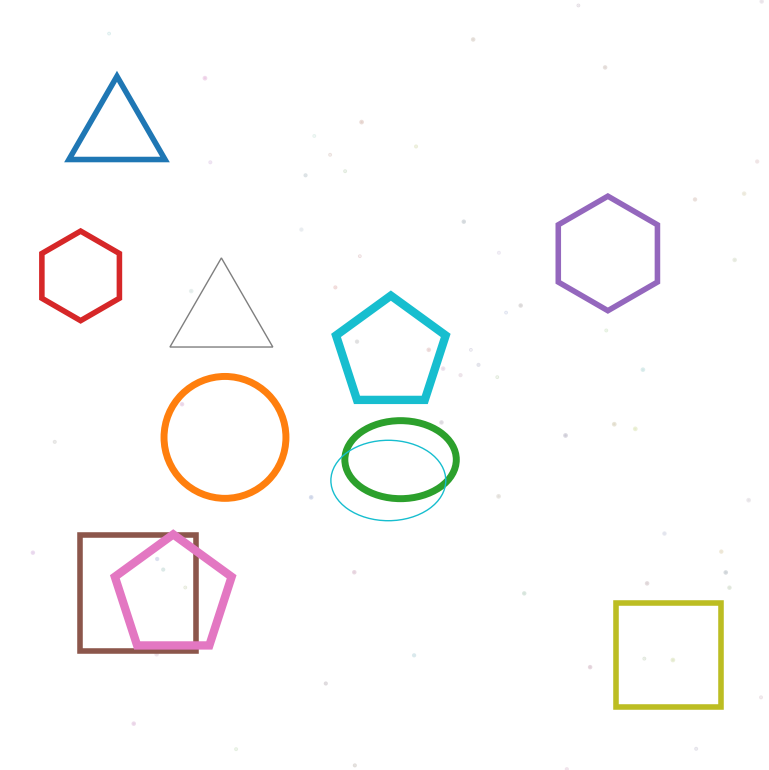[{"shape": "triangle", "thickness": 2, "radius": 0.36, "center": [0.152, 0.829]}, {"shape": "circle", "thickness": 2.5, "radius": 0.4, "center": [0.292, 0.432]}, {"shape": "oval", "thickness": 2.5, "radius": 0.36, "center": [0.52, 0.403]}, {"shape": "hexagon", "thickness": 2, "radius": 0.29, "center": [0.105, 0.642]}, {"shape": "hexagon", "thickness": 2, "radius": 0.37, "center": [0.789, 0.671]}, {"shape": "square", "thickness": 2, "radius": 0.38, "center": [0.18, 0.23]}, {"shape": "pentagon", "thickness": 3, "radius": 0.4, "center": [0.225, 0.226]}, {"shape": "triangle", "thickness": 0.5, "radius": 0.39, "center": [0.288, 0.588]}, {"shape": "square", "thickness": 2, "radius": 0.34, "center": [0.868, 0.149]}, {"shape": "pentagon", "thickness": 3, "radius": 0.37, "center": [0.508, 0.541]}, {"shape": "oval", "thickness": 0.5, "radius": 0.37, "center": [0.504, 0.376]}]